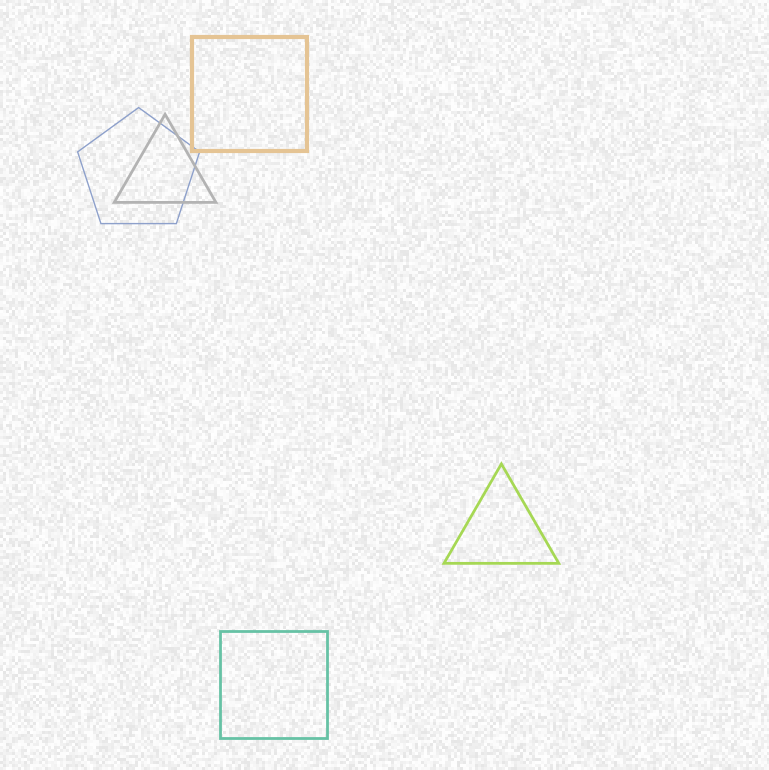[{"shape": "square", "thickness": 1, "radius": 0.35, "center": [0.355, 0.111]}, {"shape": "pentagon", "thickness": 0.5, "radius": 0.42, "center": [0.18, 0.777]}, {"shape": "triangle", "thickness": 1, "radius": 0.43, "center": [0.651, 0.311]}, {"shape": "square", "thickness": 1.5, "radius": 0.37, "center": [0.324, 0.878]}, {"shape": "triangle", "thickness": 1, "radius": 0.38, "center": [0.214, 0.775]}]